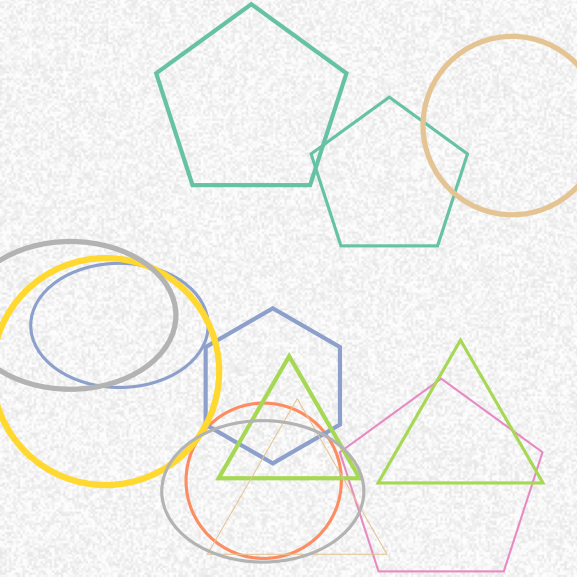[{"shape": "pentagon", "thickness": 1.5, "radius": 0.71, "center": [0.674, 0.689]}, {"shape": "pentagon", "thickness": 2, "radius": 0.87, "center": [0.435, 0.819]}, {"shape": "circle", "thickness": 1.5, "radius": 0.67, "center": [0.457, 0.167]}, {"shape": "hexagon", "thickness": 2, "radius": 0.67, "center": [0.472, 0.331]}, {"shape": "oval", "thickness": 1.5, "radius": 0.77, "center": [0.207, 0.436]}, {"shape": "pentagon", "thickness": 1, "radius": 0.92, "center": [0.764, 0.159]}, {"shape": "triangle", "thickness": 1.5, "radius": 0.82, "center": [0.797, 0.245]}, {"shape": "triangle", "thickness": 2, "radius": 0.7, "center": [0.501, 0.241]}, {"shape": "circle", "thickness": 3, "radius": 0.98, "center": [0.183, 0.356]}, {"shape": "circle", "thickness": 2.5, "radius": 0.77, "center": [0.887, 0.782]}, {"shape": "triangle", "thickness": 0.5, "radius": 0.9, "center": [0.515, 0.129]}, {"shape": "oval", "thickness": 1.5, "radius": 0.87, "center": [0.455, 0.148]}, {"shape": "oval", "thickness": 2.5, "radius": 0.91, "center": [0.122, 0.453]}]